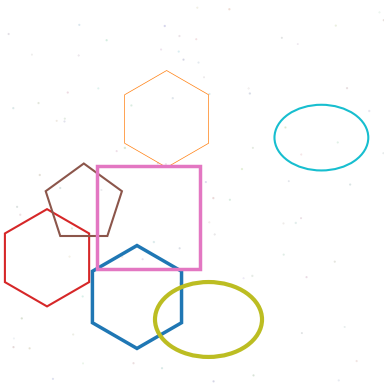[{"shape": "hexagon", "thickness": 2.5, "radius": 0.67, "center": [0.356, 0.229]}, {"shape": "hexagon", "thickness": 0.5, "radius": 0.63, "center": [0.433, 0.691]}, {"shape": "hexagon", "thickness": 1.5, "radius": 0.63, "center": [0.122, 0.33]}, {"shape": "pentagon", "thickness": 1.5, "radius": 0.52, "center": [0.218, 0.471]}, {"shape": "square", "thickness": 2.5, "radius": 0.67, "center": [0.385, 0.436]}, {"shape": "oval", "thickness": 3, "radius": 0.7, "center": [0.542, 0.17]}, {"shape": "oval", "thickness": 1.5, "radius": 0.61, "center": [0.835, 0.643]}]